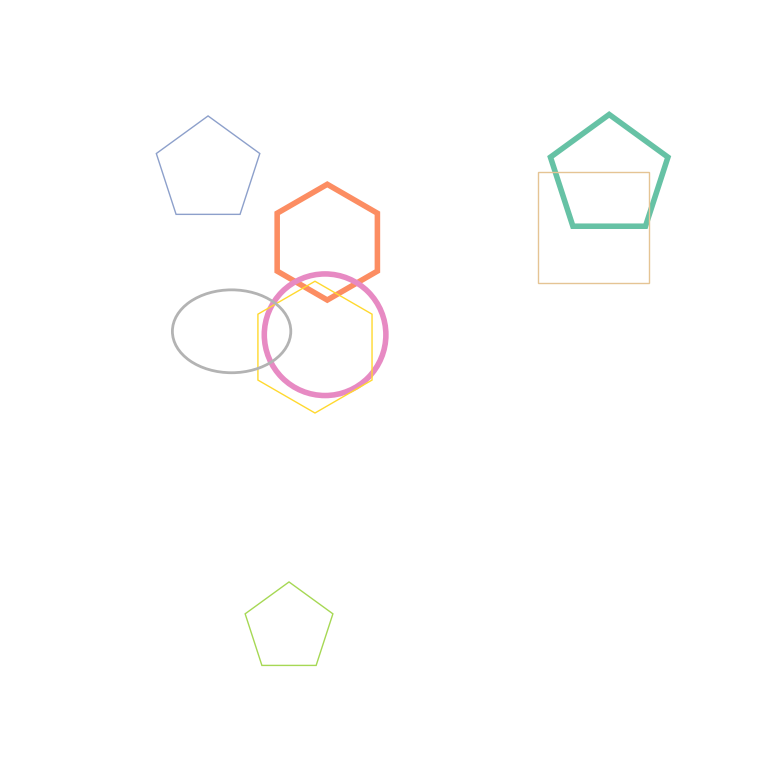[{"shape": "pentagon", "thickness": 2, "radius": 0.4, "center": [0.791, 0.771]}, {"shape": "hexagon", "thickness": 2, "radius": 0.38, "center": [0.425, 0.686]}, {"shape": "pentagon", "thickness": 0.5, "radius": 0.35, "center": [0.27, 0.779]}, {"shape": "circle", "thickness": 2, "radius": 0.39, "center": [0.422, 0.565]}, {"shape": "pentagon", "thickness": 0.5, "radius": 0.3, "center": [0.375, 0.184]}, {"shape": "hexagon", "thickness": 0.5, "radius": 0.43, "center": [0.409, 0.549]}, {"shape": "square", "thickness": 0.5, "radius": 0.36, "center": [0.771, 0.705]}, {"shape": "oval", "thickness": 1, "radius": 0.38, "center": [0.301, 0.57]}]